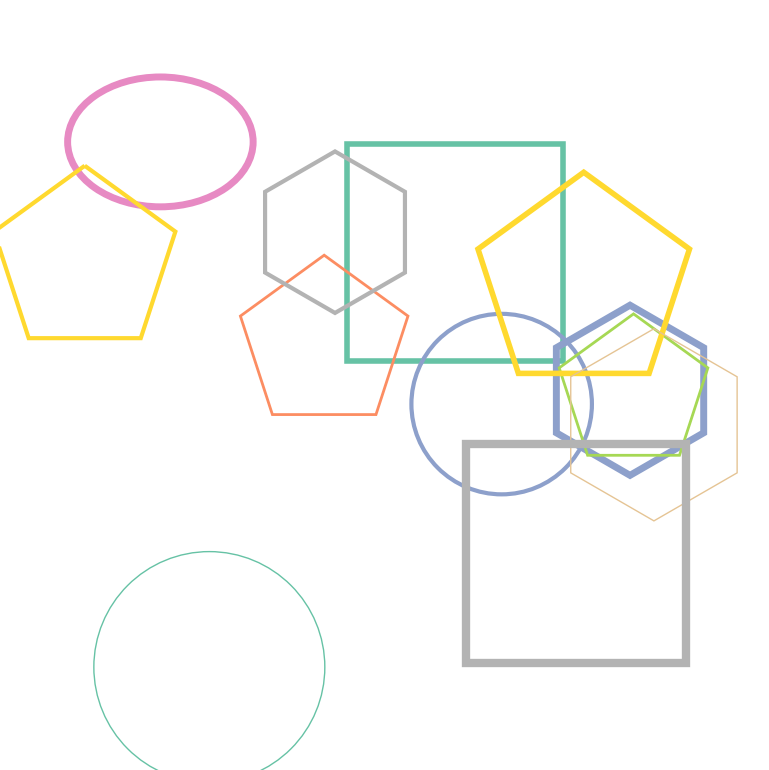[{"shape": "square", "thickness": 2, "radius": 0.7, "center": [0.591, 0.672]}, {"shape": "circle", "thickness": 0.5, "radius": 0.75, "center": [0.272, 0.134]}, {"shape": "pentagon", "thickness": 1, "radius": 0.57, "center": [0.421, 0.554]}, {"shape": "hexagon", "thickness": 2.5, "radius": 0.55, "center": [0.818, 0.493]}, {"shape": "circle", "thickness": 1.5, "radius": 0.59, "center": [0.652, 0.475]}, {"shape": "oval", "thickness": 2.5, "radius": 0.6, "center": [0.208, 0.816]}, {"shape": "pentagon", "thickness": 1, "radius": 0.51, "center": [0.823, 0.491]}, {"shape": "pentagon", "thickness": 1.5, "radius": 0.62, "center": [0.11, 0.661]}, {"shape": "pentagon", "thickness": 2, "radius": 0.72, "center": [0.758, 0.632]}, {"shape": "hexagon", "thickness": 0.5, "radius": 0.62, "center": [0.849, 0.448]}, {"shape": "square", "thickness": 3, "radius": 0.71, "center": [0.748, 0.282]}, {"shape": "hexagon", "thickness": 1.5, "radius": 0.52, "center": [0.435, 0.698]}]